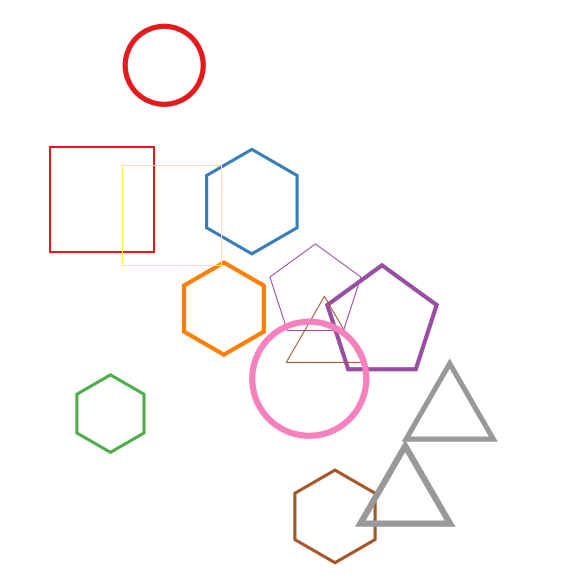[{"shape": "square", "thickness": 1, "radius": 0.45, "center": [0.176, 0.654]}, {"shape": "circle", "thickness": 2.5, "radius": 0.34, "center": [0.284, 0.886]}, {"shape": "hexagon", "thickness": 1.5, "radius": 0.45, "center": [0.436, 0.65]}, {"shape": "hexagon", "thickness": 1.5, "radius": 0.34, "center": [0.191, 0.283]}, {"shape": "pentagon", "thickness": 2, "radius": 0.5, "center": [0.661, 0.44]}, {"shape": "pentagon", "thickness": 0.5, "radius": 0.41, "center": [0.546, 0.494]}, {"shape": "hexagon", "thickness": 2, "radius": 0.4, "center": [0.388, 0.465]}, {"shape": "square", "thickness": 0.5, "radius": 0.43, "center": [0.297, 0.627]}, {"shape": "triangle", "thickness": 0.5, "radius": 0.38, "center": [0.562, 0.41]}, {"shape": "hexagon", "thickness": 1.5, "radius": 0.4, "center": [0.58, 0.105]}, {"shape": "circle", "thickness": 3, "radius": 0.49, "center": [0.536, 0.343]}, {"shape": "triangle", "thickness": 3, "radius": 0.45, "center": [0.702, 0.137]}, {"shape": "triangle", "thickness": 2.5, "radius": 0.44, "center": [0.779, 0.282]}]